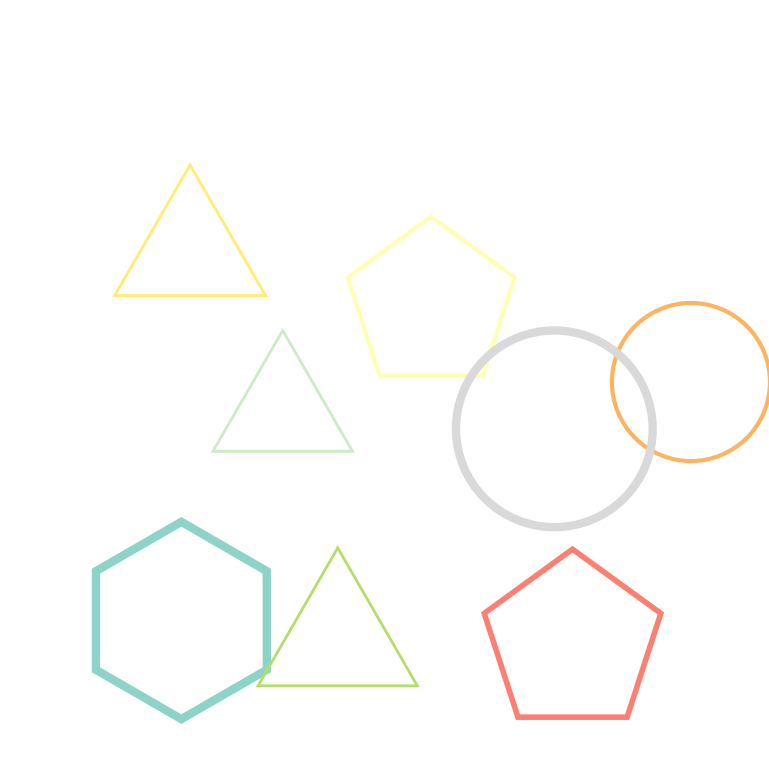[{"shape": "hexagon", "thickness": 3, "radius": 0.64, "center": [0.236, 0.194]}, {"shape": "pentagon", "thickness": 1.5, "radius": 0.57, "center": [0.56, 0.605]}, {"shape": "pentagon", "thickness": 2, "radius": 0.6, "center": [0.744, 0.166]}, {"shape": "circle", "thickness": 1.5, "radius": 0.51, "center": [0.897, 0.504]}, {"shape": "triangle", "thickness": 1, "radius": 0.6, "center": [0.439, 0.169]}, {"shape": "circle", "thickness": 3, "radius": 0.64, "center": [0.72, 0.443]}, {"shape": "triangle", "thickness": 1, "radius": 0.52, "center": [0.367, 0.466]}, {"shape": "triangle", "thickness": 1, "radius": 0.57, "center": [0.247, 0.673]}]